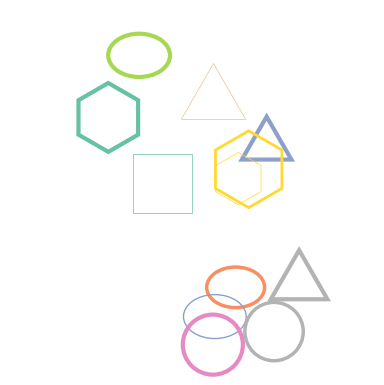[{"shape": "square", "thickness": 0.5, "radius": 0.38, "center": [0.423, 0.524]}, {"shape": "hexagon", "thickness": 3, "radius": 0.45, "center": [0.281, 0.695]}, {"shape": "oval", "thickness": 2.5, "radius": 0.38, "center": [0.612, 0.254]}, {"shape": "triangle", "thickness": 3, "radius": 0.37, "center": [0.693, 0.623]}, {"shape": "oval", "thickness": 1, "radius": 0.41, "center": [0.558, 0.178]}, {"shape": "circle", "thickness": 3, "radius": 0.39, "center": [0.553, 0.105]}, {"shape": "oval", "thickness": 3, "radius": 0.4, "center": [0.361, 0.856]}, {"shape": "hexagon", "thickness": 0.5, "radius": 0.34, "center": [0.619, 0.536]}, {"shape": "hexagon", "thickness": 2, "radius": 0.5, "center": [0.646, 0.56]}, {"shape": "triangle", "thickness": 0.5, "radius": 0.48, "center": [0.555, 0.738]}, {"shape": "triangle", "thickness": 3, "radius": 0.42, "center": [0.777, 0.265]}, {"shape": "circle", "thickness": 2.5, "radius": 0.38, "center": [0.712, 0.139]}]